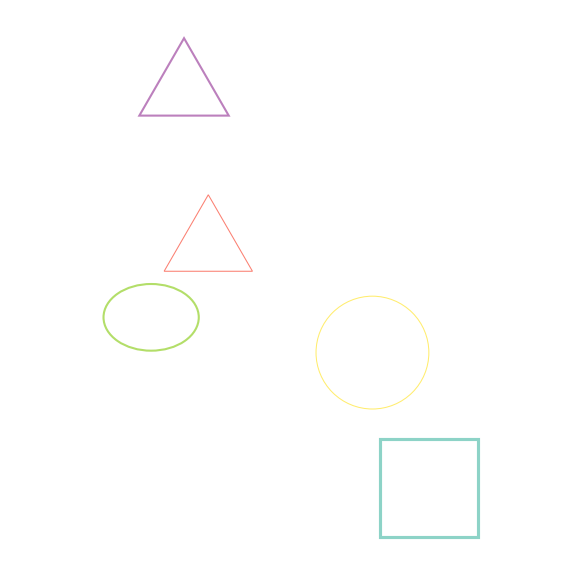[{"shape": "square", "thickness": 1.5, "radius": 0.42, "center": [0.743, 0.155]}, {"shape": "triangle", "thickness": 0.5, "radius": 0.44, "center": [0.361, 0.574]}, {"shape": "oval", "thickness": 1, "radius": 0.41, "center": [0.262, 0.45]}, {"shape": "triangle", "thickness": 1, "radius": 0.45, "center": [0.319, 0.844]}, {"shape": "circle", "thickness": 0.5, "radius": 0.49, "center": [0.645, 0.389]}]